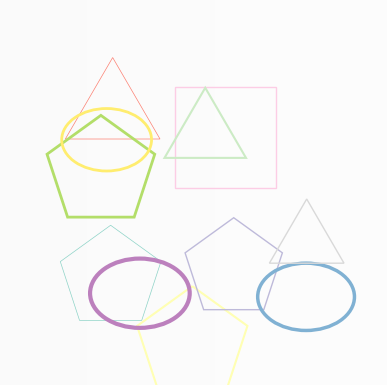[{"shape": "pentagon", "thickness": 0.5, "radius": 0.68, "center": [0.285, 0.278]}, {"shape": "pentagon", "thickness": 1.5, "radius": 0.75, "center": [0.496, 0.107]}, {"shape": "pentagon", "thickness": 1, "radius": 0.66, "center": [0.603, 0.302]}, {"shape": "triangle", "thickness": 0.5, "radius": 0.71, "center": [0.291, 0.709]}, {"shape": "oval", "thickness": 2.5, "radius": 0.62, "center": [0.79, 0.229]}, {"shape": "pentagon", "thickness": 2, "radius": 0.73, "center": [0.26, 0.554]}, {"shape": "square", "thickness": 1, "radius": 0.65, "center": [0.582, 0.643]}, {"shape": "triangle", "thickness": 1, "radius": 0.56, "center": [0.791, 0.372]}, {"shape": "oval", "thickness": 3, "radius": 0.64, "center": [0.361, 0.238]}, {"shape": "triangle", "thickness": 1.5, "radius": 0.61, "center": [0.53, 0.651]}, {"shape": "oval", "thickness": 2, "radius": 0.58, "center": [0.275, 0.637]}]